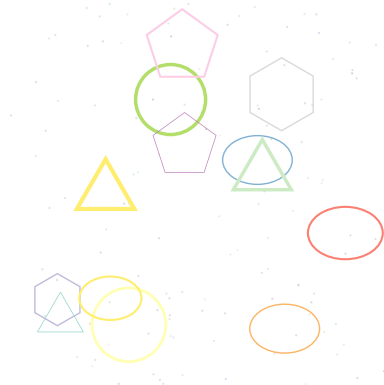[{"shape": "triangle", "thickness": 0.5, "radius": 0.34, "center": [0.157, 0.172]}, {"shape": "circle", "thickness": 2, "radius": 0.48, "center": [0.335, 0.156]}, {"shape": "hexagon", "thickness": 1, "radius": 0.34, "center": [0.149, 0.222]}, {"shape": "oval", "thickness": 1.5, "radius": 0.49, "center": [0.897, 0.395]}, {"shape": "oval", "thickness": 1, "radius": 0.45, "center": [0.669, 0.584]}, {"shape": "oval", "thickness": 1, "radius": 0.45, "center": [0.739, 0.146]}, {"shape": "circle", "thickness": 2.5, "radius": 0.45, "center": [0.443, 0.741]}, {"shape": "pentagon", "thickness": 1.5, "radius": 0.48, "center": [0.473, 0.879]}, {"shape": "hexagon", "thickness": 1, "radius": 0.47, "center": [0.731, 0.755]}, {"shape": "pentagon", "thickness": 0.5, "radius": 0.43, "center": [0.479, 0.622]}, {"shape": "triangle", "thickness": 2.5, "radius": 0.43, "center": [0.681, 0.551]}, {"shape": "triangle", "thickness": 3, "radius": 0.43, "center": [0.274, 0.5]}, {"shape": "oval", "thickness": 1.5, "radius": 0.4, "center": [0.287, 0.225]}]